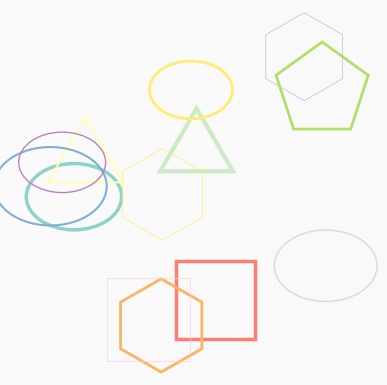[{"shape": "oval", "thickness": 2.5, "radius": 0.62, "center": [0.191, 0.489]}, {"shape": "triangle", "thickness": 1.5, "radius": 0.56, "center": [0.221, 0.583]}, {"shape": "hexagon", "thickness": 0.5, "radius": 0.57, "center": [0.785, 0.853]}, {"shape": "square", "thickness": 2.5, "radius": 0.51, "center": [0.556, 0.221]}, {"shape": "oval", "thickness": 1.5, "radius": 0.73, "center": [0.13, 0.516]}, {"shape": "hexagon", "thickness": 2, "radius": 0.61, "center": [0.416, 0.155]}, {"shape": "pentagon", "thickness": 2, "radius": 0.63, "center": [0.831, 0.766]}, {"shape": "square", "thickness": 0.5, "radius": 0.54, "center": [0.384, 0.17]}, {"shape": "oval", "thickness": 1, "radius": 0.66, "center": [0.841, 0.31]}, {"shape": "oval", "thickness": 1, "radius": 0.56, "center": [0.16, 0.578]}, {"shape": "triangle", "thickness": 3, "radius": 0.54, "center": [0.507, 0.61]}, {"shape": "hexagon", "thickness": 0.5, "radius": 0.59, "center": [0.419, 0.495]}, {"shape": "oval", "thickness": 2, "radius": 0.54, "center": [0.493, 0.766]}]